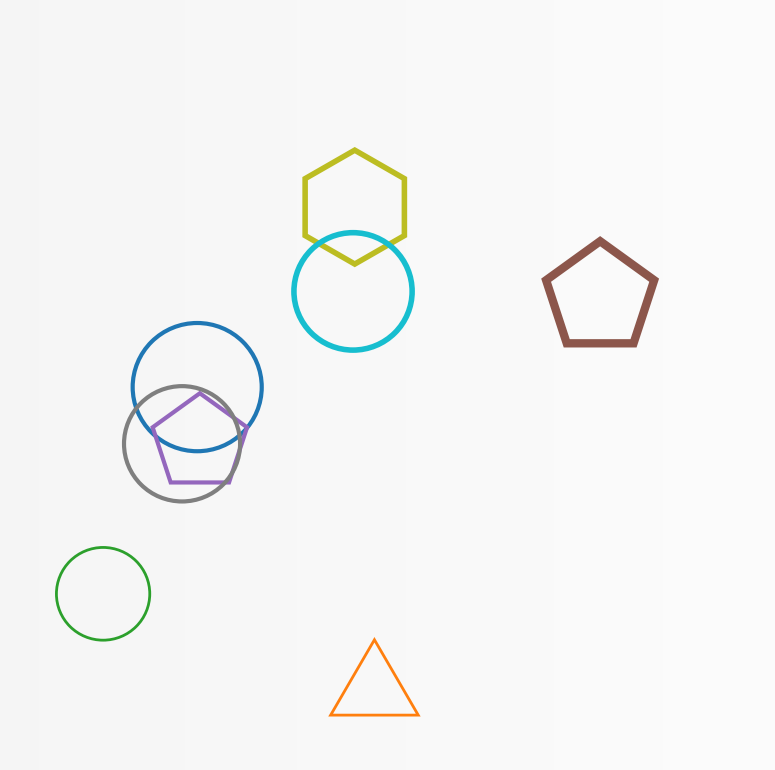[{"shape": "circle", "thickness": 1.5, "radius": 0.42, "center": [0.254, 0.497]}, {"shape": "triangle", "thickness": 1, "radius": 0.33, "center": [0.483, 0.104]}, {"shape": "circle", "thickness": 1, "radius": 0.3, "center": [0.133, 0.229]}, {"shape": "pentagon", "thickness": 1.5, "radius": 0.32, "center": [0.258, 0.425]}, {"shape": "pentagon", "thickness": 3, "radius": 0.37, "center": [0.774, 0.613]}, {"shape": "circle", "thickness": 1.5, "radius": 0.37, "center": [0.235, 0.424]}, {"shape": "hexagon", "thickness": 2, "radius": 0.37, "center": [0.458, 0.731]}, {"shape": "circle", "thickness": 2, "radius": 0.38, "center": [0.456, 0.622]}]